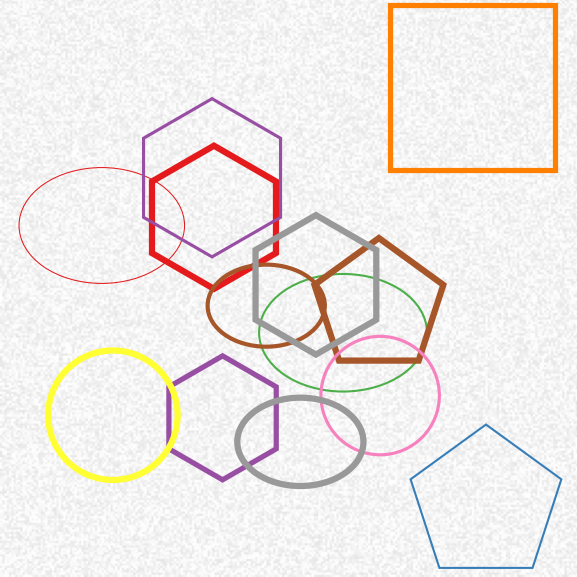[{"shape": "hexagon", "thickness": 3, "radius": 0.62, "center": [0.371, 0.623]}, {"shape": "oval", "thickness": 0.5, "radius": 0.72, "center": [0.176, 0.609]}, {"shape": "pentagon", "thickness": 1, "radius": 0.69, "center": [0.842, 0.127]}, {"shape": "oval", "thickness": 1, "radius": 0.73, "center": [0.594, 0.423]}, {"shape": "hexagon", "thickness": 2.5, "radius": 0.54, "center": [0.385, 0.276]}, {"shape": "hexagon", "thickness": 1.5, "radius": 0.68, "center": [0.367, 0.691]}, {"shape": "square", "thickness": 2.5, "radius": 0.71, "center": [0.818, 0.848]}, {"shape": "circle", "thickness": 3, "radius": 0.56, "center": [0.195, 0.28]}, {"shape": "oval", "thickness": 2, "radius": 0.51, "center": [0.461, 0.47]}, {"shape": "pentagon", "thickness": 3, "radius": 0.59, "center": [0.656, 0.47]}, {"shape": "circle", "thickness": 1.5, "radius": 0.51, "center": [0.658, 0.314]}, {"shape": "hexagon", "thickness": 3, "radius": 0.6, "center": [0.547, 0.506]}, {"shape": "oval", "thickness": 3, "radius": 0.55, "center": [0.52, 0.234]}]